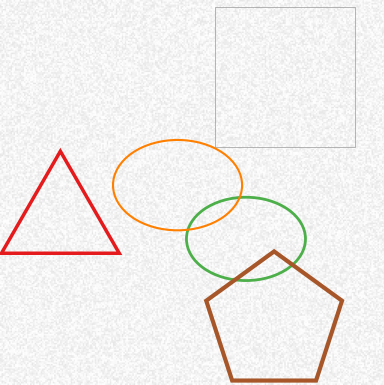[{"shape": "triangle", "thickness": 2.5, "radius": 0.88, "center": [0.157, 0.431]}, {"shape": "oval", "thickness": 2, "radius": 0.77, "center": [0.639, 0.379]}, {"shape": "oval", "thickness": 1.5, "radius": 0.84, "center": [0.461, 0.519]}, {"shape": "pentagon", "thickness": 3, "radius": 0.93, "center": [0.712, 0.162]}, {"shape": "square", "thickness": 0.5, "radius": 0.91, "center": [0.74, 0.801]}]